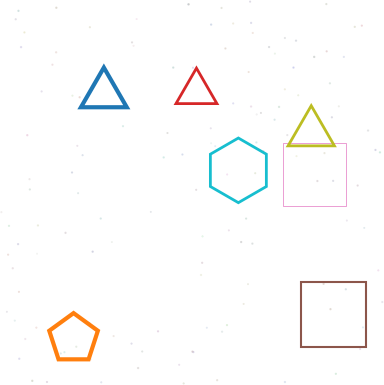[{"shape": "triangle", "thickness": 3, "radius": 0.34, "center": [0.27, 0.756]}, {"shape": "pentagon", "thickness": 3, "radius": 0.33, "center": [0.191, 0.12]}, {"shape": "triangle", "thickness": 2, "radius": 0.31, "center": [0.51, 0.762]}, {"shape": "square", "thickness": 1.5, "radius": 0.42, "center": [0.866, 0.183]}, {"shape": "square", "thickness": 0.5, "radius": 0.41, "center": [0.817, 0.547]}, {"shape": "triangle", "thickness": 2, "radius": 0.35, "center": [0.808, 0.656]}, {"shape": "hexagon", "thickness": 2, "radius": 0.42, "center": [0.619, 0.558]}]